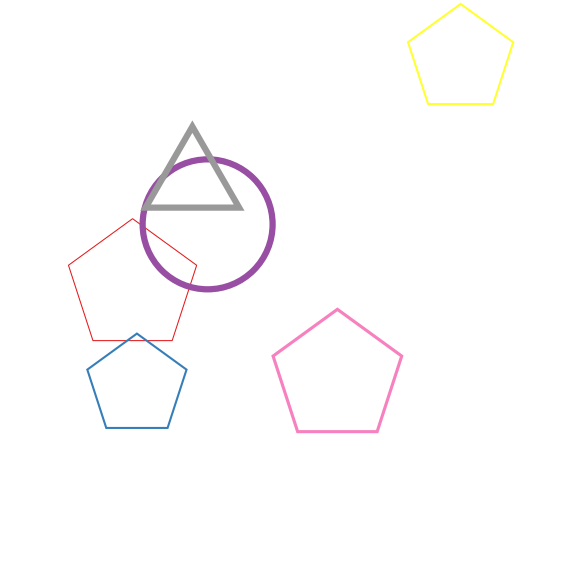[{"shape": "pentagon", "thickness": 0.5, "radius": 0.58, "center": [0.23, 0.504]}, {"shape": "pentagon", "thickness": 1, "radius": 0.45, "center": [0.237, 0.331]}, {"shape": "circle", "thickness": 3, "radius": 0.56, "center": [0.36, 0.611]}, {"shape": "pentagon", "thickness": 1, "radius": 0.48, "center": [0.798, 0.896]}, {"shape": "pentagon", "thickness": 1.5, "radius": 0.59, "center": [0.584, 0.346]}, {"shape": "triangle", "thickness": 3, "radius": 0.47, "center": [0.333, 0.686]}]